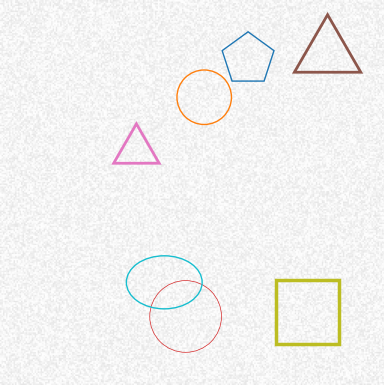[{"shape": "pentagon", "thickness": 1, "radius": 0.35, "center": [0.644, 0.847]}, {"shape": "circle", "thickness": 1, "radius": 0.35, "center": [0.53, 0.747]}, {"shape": "circle", "thickness": 0.5, "radius": 0.47, "center": [0.482, 0.178]}, {"shape": "triangle", "thickness": 2, "radius": 0.5, "center": [0.851, 0.862]}, {"shape": "triangle", "thickness": 2, "radius": 0.34, "center": [0.354, 0.61]}, {"shape": "square", "thickness": 2.5, "radius": 0.41, "center": [0.799, 0.19]}, {"shape": "oval", "thickness": 1, "radius": 0.49, "center": [0.427, 0.267]}]